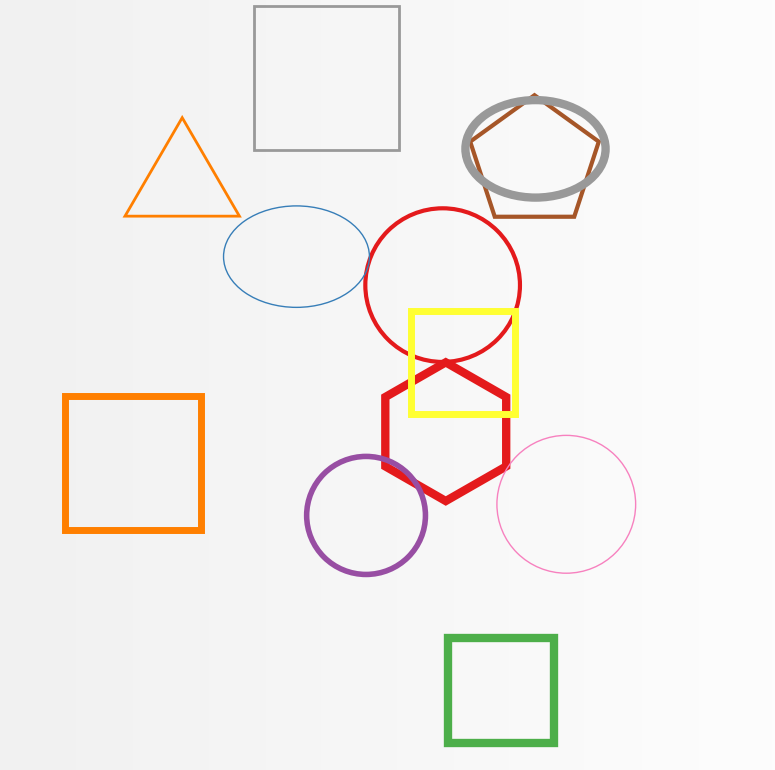[{"shape": "circle", "thickness": 1.5, "radius": 0.5, "center": [0.571, 0.63]}, {"shape": "hexagon", "thickness": 3, "radius": 0.45, "center": [0.575, 0.439]}, {"shape": "oval", "thickness": 0.5, "radius": 0.47, "center": [0.383, 0.667]}, {"shape": "square", "thickness": 3, "radius": 0.34, "center": [0.647, 0.103]}, {"shape": "circle", "thickness": 2, "radius": 0.38, "center": [0.472, 0.331]}, {"shape": "square", "thickness": 2.5, "radius": 0.44, "center": [0.172, 0.399]}, {"shape": "triangle", "thickness": 1, "radius": 0.43, "center": [0.235, 0.762]}, {"shape": "square", "thickness": 2.5, "radius": 0.33, "center": [0.598, 0.529]}, {"shape": "pentagon", "thickness": 1.5, "radius": 0.44, "center": [0.69, 0.789]}, {"shape": "circle", "thickness": 0.5, "radius": 0.45, "center": [0.731, 0.345]}, {"shape": "oval", "thickness": 3, "radius": 0.45, "center": [0.691, 0.807]}, {"shape": "square", "thickness": 1, "radius": 0.47, "center": [0.421, 0.899]}]